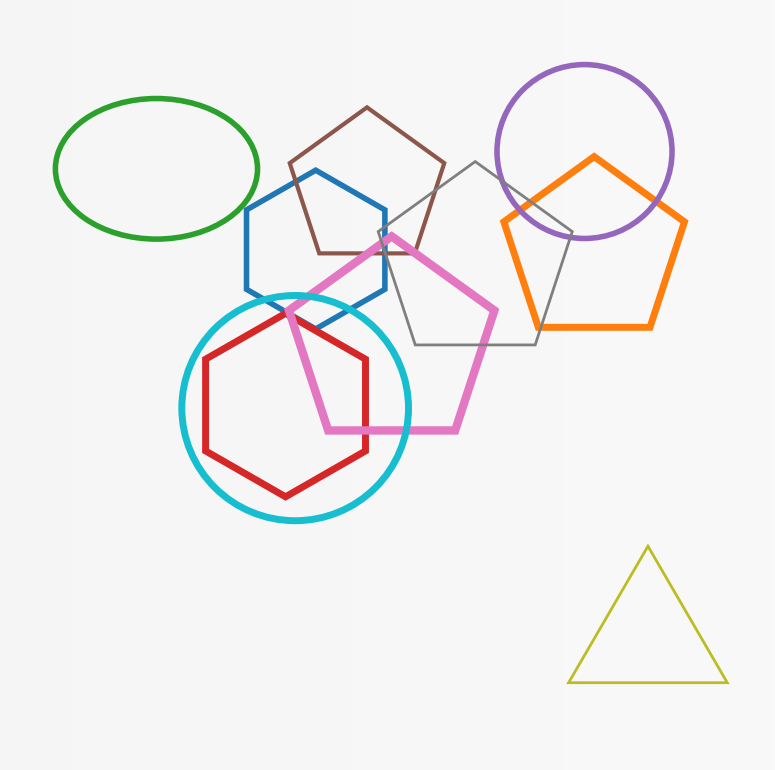[{"shape": "hexagon", "thickness": 2, "radius": 0.52, "center": [0.407, 0.676]}, {"shape": "pentagon", "thickness": 2.5, "radius": 0.61, "center": [0.767, 0.674]}, {"shape": "oval", "thickness": 2, "radius": 0.65, "center": [0.202, 0.781]}, {"shape": "hexagon", "thickness": 2.5, "radius": 0.6, "center": [0.368, 0.474]}, {"shape": "circle", "thickness": 2, "radius": 0.56, "center": [0.754, 0.803]}, {"shape": "pentagon", "thickness": 1.5, "radius": 0.52, "center": [0.474, 0.756]}, {"shape": "pentagon", "thickness": 3, "radius": 0.7, "center": [0.505, 0.554]}, {"shape": "pentagon", "thickness": 1, "radius": 0.66, "center": [0.613, 0.659]}, {"shape": "triangle", "thickness": 1, "radius": 0.59, "center": [0.836, 0.172]}, {"shape": "circle", "thickness": 2.5, "radius": 0.73, "center": [0.381, 0.47]}]